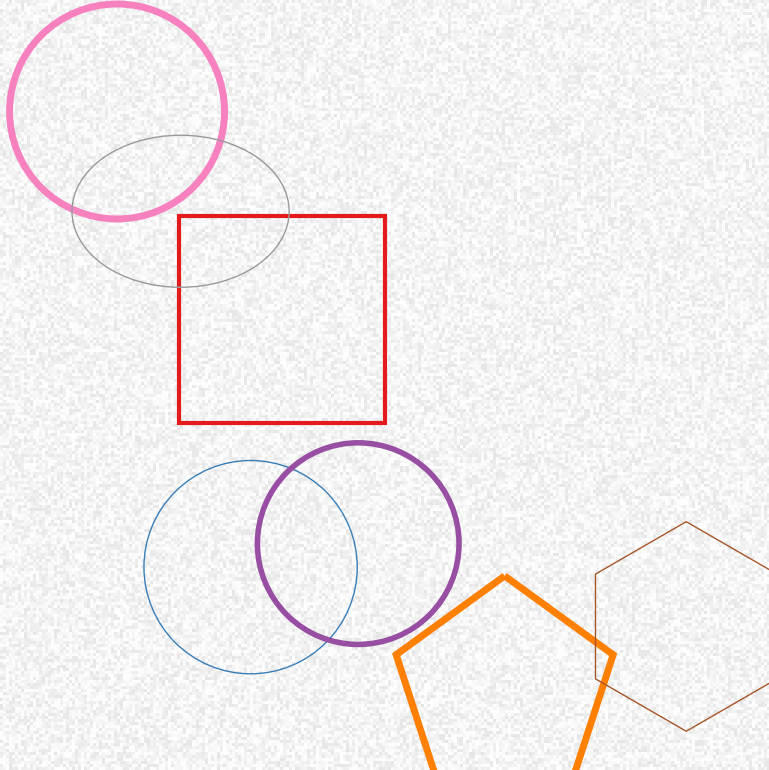[{"shape": "square", "thickness": 1.5, "radius": 0.67, "center": [0.366, 0.585]}, {"shape": "circle", "thickness": 0.5, "radius": 0.69, "center": [0.325, 0.263]}, {"shape": "circle", "thickness": 2, "radius": 0.65, "center": [0.465, 0.294]}, {"shape": "pentagon", "thickness": 2.5, "radius": 0.74, "center": [0.655, 0.104]}, {"shape": "hexagon", "thickness": 0.5, "radius": 0.68, "center": [0.891, 0.186]}, {"shape": "circle", "thickness": 2.5, "radius": 0.7, "center": [0.152, 0.855]}, {"shape": "oval", "thickness": 0.5, "radius": 0.71, "center": [0.234, 0.726]}]